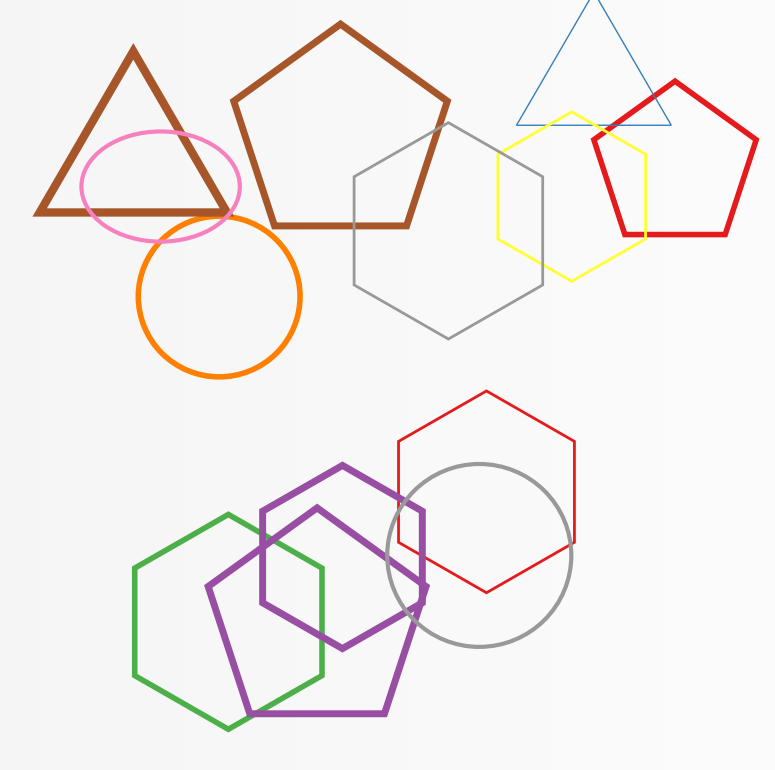[{"shape": "pentagon", "thickness": 2, "radius": 0.55, "center": [0.871, 0.784]}, {"shape": "hexagon", "thickness": 1, "radius": 0.66, "center": [0.628, 0.361]}, {"shape": "triangle", "thickness": 0.5, "radius": 0.58, "center": [0.766, 0.895]}, {"shape": "hexagon", "thickness": 2, "radius": 0.7, "center": [0.295, 0.192]}, {"shape": "pentagon", "thickness": 2.5, "radius": 0.74, "center": [0.409, 0.193]}, {"shape": "hexagon", "thickness": 2.5, "radius": 0.59, "center": [0.442, 0.277]}, {"shape": "circle", "thickness": 2, "radius": 0.52, "center": [0.283, 0.615]}, {"shape": "hexagon", "thickness": 1, "radius": 0.55, "center": [0.738, 0.745]}, {"shape": "pentagon", "thickness": 2.5, "radius": 0.72, "center": [0.439, 0.824]}, {"shape": "triangle", "thickness": 3, "radius": 0.7, "center": [0.172, 0.794]}, {"shape": "oval", "thickness": 1.5, "radius": 0.51, "center": [0.207, 0.758]}, {"shape": "circle", "thickness": 1.5, "radius": 0.59, "center": [0.618, 0.279]}, {"shape": "hexagon", "thickness": 1, "radius": 0.7, "center": [0.579, 0.7]}]